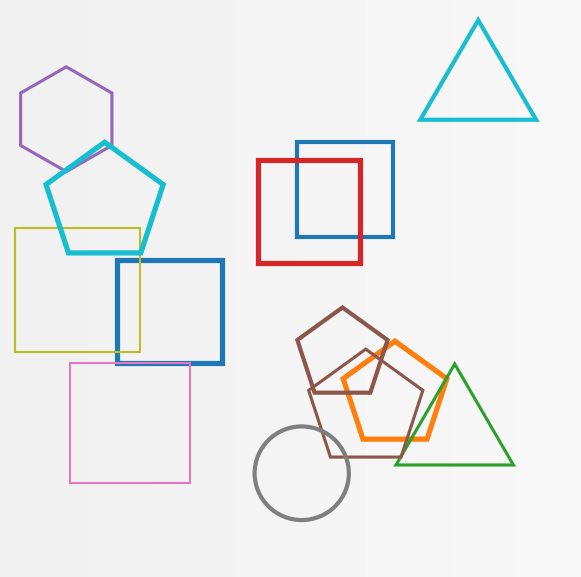[{"shape": "square", "thickness": 2.5, "radius": 0.45, "center": [0.292, 0.459]}, {"shape": "square", "thickness": 2, "radius": 0.41, "center": [0.593, 0.671]}, {"shape": "pentagon", "thickness": 2.5, "radius": 0.47, "center": [0.68, 0.315]}, {"shape": "triangle", "thickness": 1.5, "radius": 0.58, "center": [0.782, 0.252]}, {"shape": "square", "thickness": 2.5, "radius": 0.44, "center": [0.532, 0.633]}, {"shape": "hexagon", "thickness": 1.5, "radius": 0.45, "center": [0.114, 0.793]}, {"shape": "pentagon", "thickness": 1.5, "radius": 0.52, "center": [0.629, 0.291]}, {"shape": "pentagon", "thickness": 2, "radius": 0.41, "center": [0.589, 0.385]}, {"shape": "square", "thickness": 1, "radius": 0.52, "center": [0.224, 0.267]}, {"shape": "circle", "thickness": 2, "radius": 0.41, "center": [0.519, 0.18]}, {"shape": "square", "thickness": 1, "radius": 0.54, "center": [0.134, 0.497]}, {"shape": "triangle", "thickness": 2, "radius": 0.58, "center": [0.823, 0.849]}, {"shape": "pentagon", "thickness": 2.5, "radius": 0.53, "center": [0.18, 0.647]}]